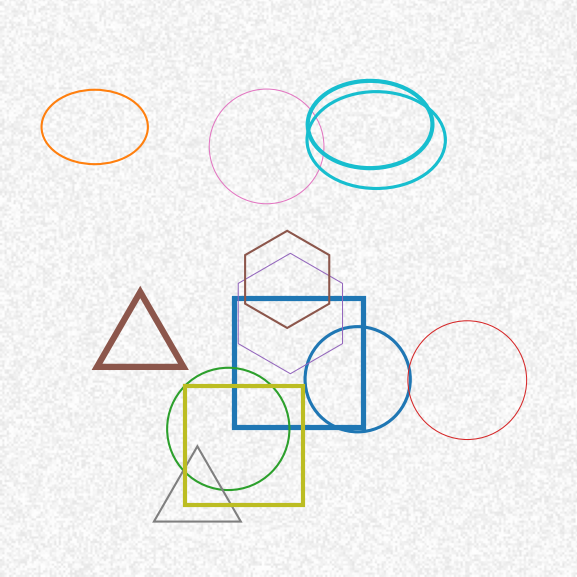[{"shape": "square", "thickness": 2.5, "radius": 0.56, "center": [0.517, 0.372]}, {"shape": "circle", "thickness": 1.5, "radius": 0.46, "center": [0.619, 0.342]}, {"shape": "oval", "thickness": 1, "radius": 0.46, "center": [0.164, 0.779]}, {"shape": "circle", "thickness": 1, "radius": 0.53, "center": [0.395, 0.256]}, {"shape": "circle", "thickness": 0.5, "radius": 0.51, "center": [0.809, 0.341]}, {"shape": "hexagon", "thickness": 0.5, "radius": 0.52, "center": [0.503, 0.456]}, {"shape": "hexagon", "thickness": 1, "radius": 0.42, "center": [0.497, 0.515]}, {"shape": "triangle", "thickness": 3, "radius": 0.43, "center": [0.243, 0.407]}, {"shape": "circle", "thickness": 0.5, "radius": 0.5, "center": [0.462, 0.746]}, {"shape": "triangle", "thickness": 1, "radius": 0.43, "center": [0.342, 0.139]}, {"shape": "square", "thickness": 2, "radius": 0.51, "center": [0.423, 0.228]}, {"shape": "oval", "thickness": 2, "radius": 0.54, "center": [0.641, 0.784]}, {"shape": "oval", "thickness": 1.5, "radius": 0.6, "center": [0.651, 0.757]}]